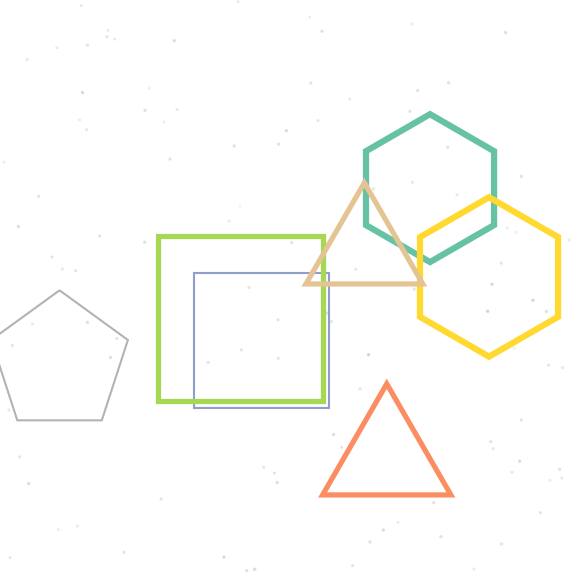[{"shape": "hexagon", "thickness": 3, "radius": 0.64, "center": [0.745, 0.673]}, {"shape": "triangle", "thickness": 2.5, "radius": 0.64, "center": [0.67, 0.206]}, {"shape": "square", "thickness": 1, "radius": 0.58, "center": [0.453, 0.41]}, {"shape": "square", "thickness": 2.5, "radius": 0.71, "center": [0.417, 0.447]}, {"shape": "hexagon", "thickness": 3, "radius": 0.69, "center": [0.847, 0.52]}, {"shape": "triangle", "thickness": 2.5, "radius": 0.58, "center": [0.631, 0.566]}, {"shape": "pentagon", "thickness": 1, "radius": 0.62, "center": [0.103, 0.372]}]